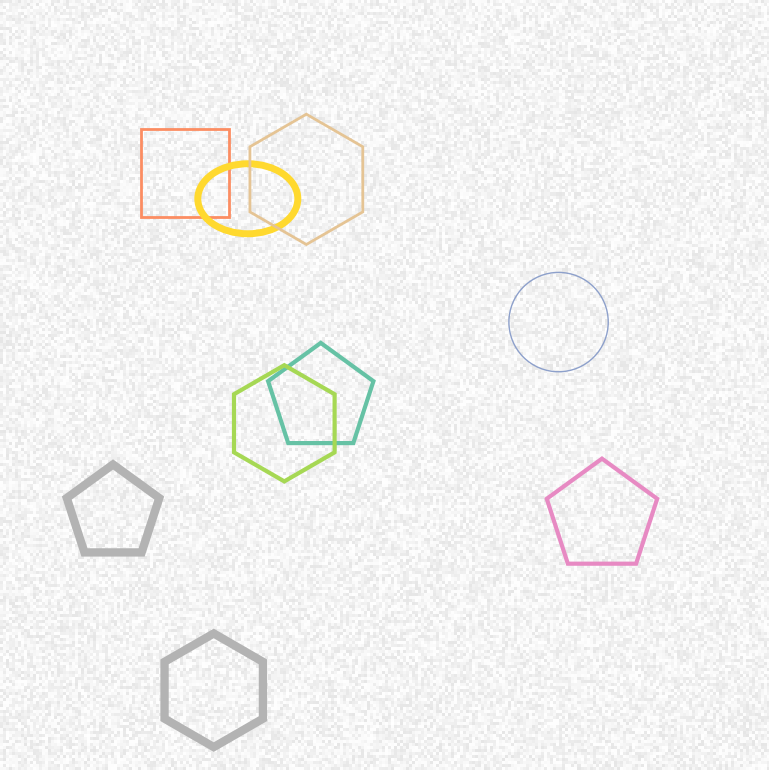[{"shape": "pentagon", "thickness": 1.5, "radius": 0.36, "center": [0.417, 0.483]}, {"shape": "square", "thickness": 1, "radius": 0.29, "center": [0.24, 0.776]}, {"shape": "circle", "thickness": 0.5, "radius": 0.32, "center": [0.725, 0.582]}, {"shape": "pentagon", "thickness": 1.5, "radius": 0.38, "center": [0.782, 0.329]}, {"shape": "hexagon", "thickness": 1.5, "radius": 0.38, "center": [0.369, 0.45]}, {"shape": "oval", "thickness": 2.5, "radius": 0.32, "center": [0.322, 0.742]}, {"shape": "hexagon", "thickness": 1, "radius": 0.42, "center": [0.398, 0.767]}, {"shape": "hexagon", "thickness": 3, "radius": 0.37, "center": [0.278, 0.104]}, {"shape": "pentagon", "thickness": 3, "radius": 0.32, "center": [0.147, 0.334]}]